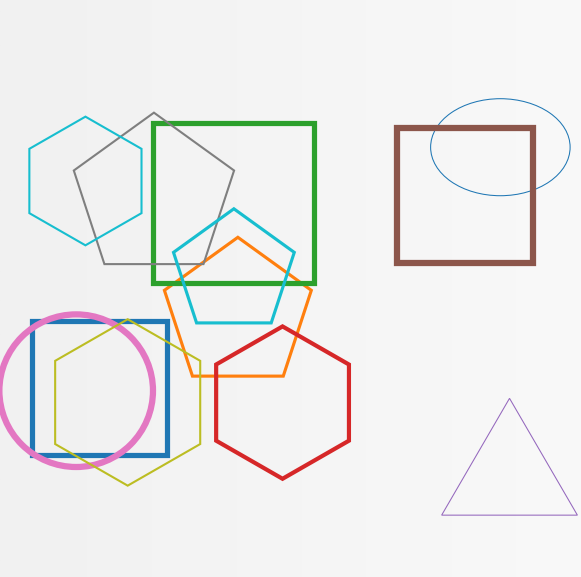[{"shape": "square", "thickness": 2.5, "radius": 0.58, "center": [0.171, 0.327]}, {"shape": "oval", "thickness": 0.5, "radius": 0.6, "center": [0.861, 0.744]}, {"shape": "pentagon", "thickness": 1.5, "radius": 0.66, "center": [0.409, 0.455]}, {"shape": "square", "thickness": 2.5, "radius": 0.69, "center": [0.402, 0.648]}, {"shape": "hexagon", "thickness": 2, "radius": 0.66, "center": [0.486, 0.302]}, {"shape": "triangle", "thickness": 0.5, "radius": 0.67, "center": [0.877, 0.175]}, {"shape": "square", "thickness": 3, "radius": 0.58, "center": [0.8, 0.66]}, {"shape": "circle", "thickness": 3, "radius": 0.66, "center": [0.131, 0.323]}, {"shape": "pentagon", "thickness": 1, "radius": 0.72, "center": [0.265, 0.659]}, {"shape": "hexagon", "thickness": 1, "radius": 0.72, "center": [0.22, 0.302]}, {"shape": "hexagon", "thickness": 1, "radius": 0.56, "center": [0.147, 0.686]}, {"shape": "pentagon", "thickness": 1.5, "radius": 0.55, "center": [0.402, 0.528]}]